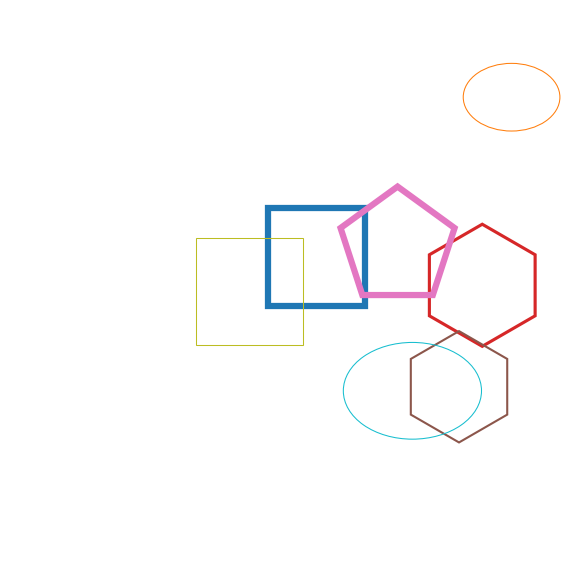[{"shape": "square", "thickness": 3, "radius": 0.42, "center": [0.548, 0.554]}, {"shape": "oval", "thickness": 0.5, "radius": 0.42, "center": [0.886, 0.831]}, {"shape": "hexagon", "thickness": 1.5, "radius": 0.53, "center": [0.835, 0.505]}, {"shape": "hexagon", "thickness": 1, "radius": 0.48, "center": [0.795, 0.329]}, {"shape": "pentagon", "thickness": 3, "radius": 0.52, "center": [0.688, 0.572]}, {"shape": "square", "thickness": 0.5, "radius": 0.46, "center": [0.432, 0.495]}, {"shape": "oval", "thickness": 0.5, "radius": 0.6, "center": [0.714, 0.322]}]